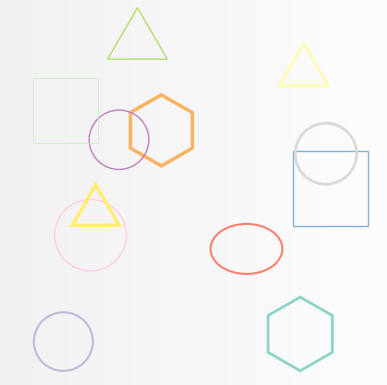[{"shape": "hexagon", "thickness": 2, "radius": 0.48, "center": [0.775, 0.133]}, {"shape": "triangle", "thickness": 2, "radius": 0.36, "center": [0.784, 0.813]}, {"shape": "circle", "thickness": 1.5, "radius": 0.38, "center": [0.163, 0.113]}, {"shape": "oval", "thickness": 1.5, "radius": 0.46, "center": [0.636, 0.353]}, {"shape": "square", "thickness": 1, "radius": 0.48, "center": [0.853, 0.51]}, {"shape": "hexagon", "thickness": 2.5, "radius": 0.46, "center": [0.416, 0.661]}, {"shape": "triangle", "thickness": 1, "radius": 0.44, "center": [0.355, 0.891]}, {"shape": "circle", "thickness": 1, "radius": 0.46, "center": [0.234, 0.389]}, {"shape": "circle", "thickness": 2, "radius": 0.4, "center": [0.841, 0.601]}, {"shape": "circle", "thickness": 1, "radius": 0.39, "center": [0.307, 0.637]}, {"shape": "square", "thickness": 0.5, "radius": 0.42, "center": [0.169, 0.712]}, {"shape": "triangle", "thickness": 2.5, "radius": 0.35, "center": [0.247, 0.45]}]